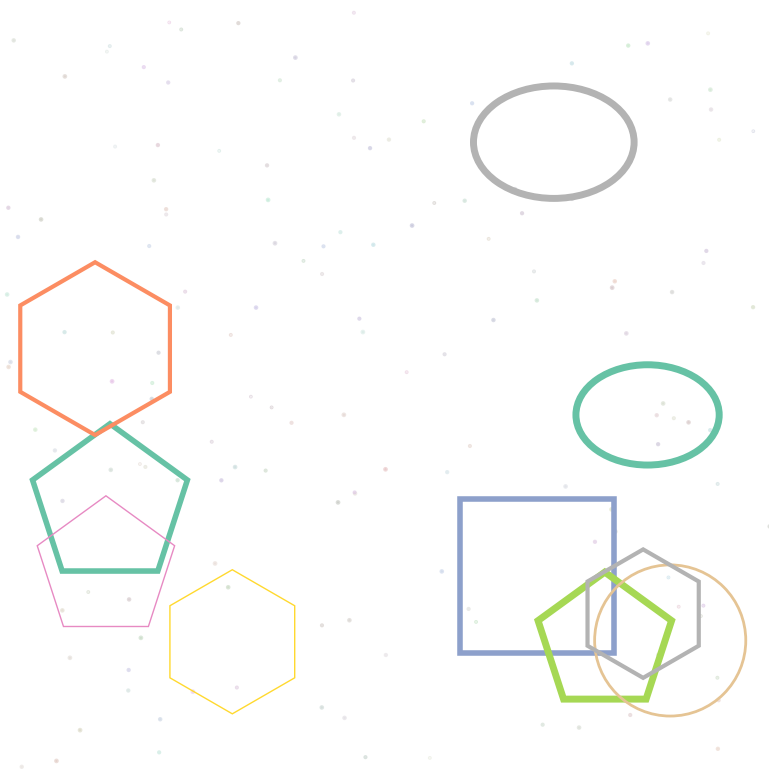[{"shape": "pentagon", "thickness": 2, "radius": 0.53, "center": [0.143, 0.344]}, {"shape": "oval", "thickness": 2.5, "radius": 0.47, "center": [0.841, 0.461]}, {"shape": "hexagon", "thickness": 1.5, "radius": 0.56, "center": [0.123, 0.547]}, {"shape": "square", "thickness": 2, "radius": 0.5, "center": [0.697, 0.252]}, {"shape": "pentagon", "thickness": 0.5, "radius": 0.47, "center": [0.138, 0.262]}, {"shape": "pentagon", "thickness": 2.5, "radius": 0.46, "center": [0.785, 0.166]}, {"shape": "hexagon", "thickness": 0.5, "radius": 0.47, "center": [0.302, 0.167]}, {"shape": "circle", "thickness": 1, "radius": 0.49, "center": [0.87, 0.168]}, {"shape": "hexagon", "thickness": 1.5, "radius": 0.42, "center": [0.835, 0.203]}, {"shape": "oval", "thickness": 2.5, "radius": 0.52, "center": [0.719, 0.815]}]